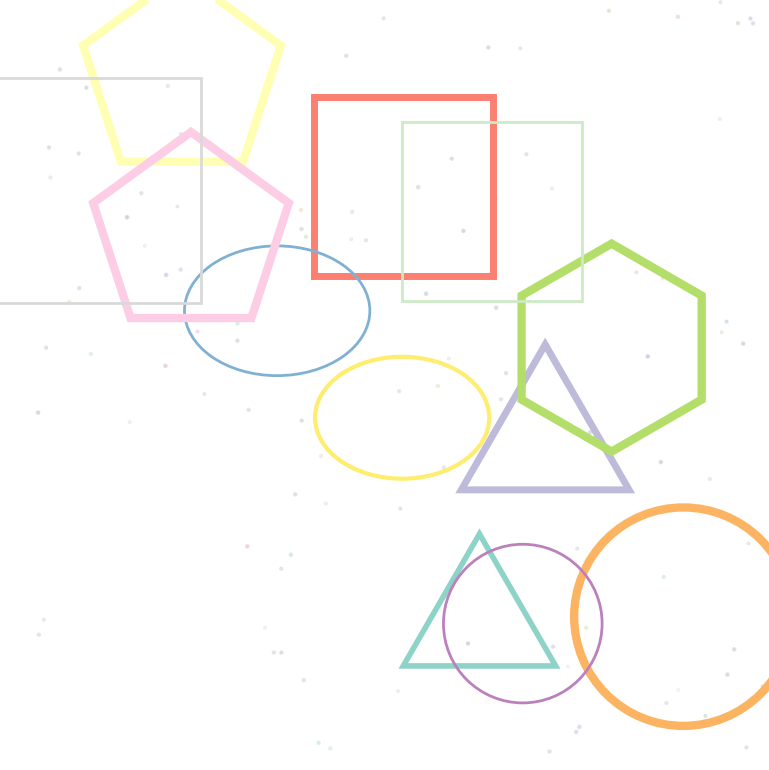[{"shape": "triangle", "thickness": 2, "radius": 0.57, "center": [0.623, 0.192]}, {"shape": "pentagon", "thickness": 3, "radius": 0.67, "center": [0.236, 0.899]}, {"shape": "triangle", "thickness": 2.5, "radius": 0.63, "center": [0.708, 0.427]}, {"shape": "square", "thickness": 2.5, "radius": 0.58, "center": [0.524, 0.758]}, {"shape": "oval", "thickness": 1, "radius": 0.6, "center": [0.36, 0.596]}, {"shape": "circle", "thickness": 3, "radius": 0.71, "center": [0.887, 0.199]}, {"shape": "hexagon", "thickness": 3, "radius": 0.68, "center": [0.794, 0.549]}, {"shape": "pentagon", "thickness": 3, "radius": 0.67, "center": [0.248, 0.695]}, {"shape": "square", "thickness": 1, "radius": 0.73, "center": [0.114, 0.752]}, {"shape": "circle", "thickness": 1, "radius": 0.52, "center": [0.679, 0.19]}, {"shape": "square", "thickness": 1, "radius": 0.58, "center": [0.639, 0.725]}, {"shape": "oval", "thickness": 1.5, "radius": 0.57, "center": [0.522, 0.457]}]